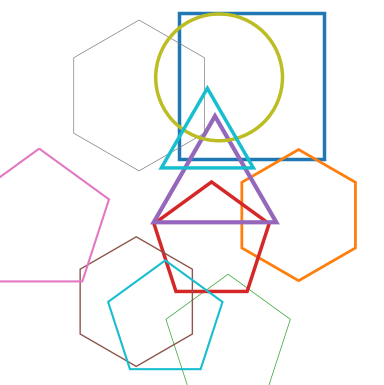[{"shape": "square", "thickness": 2.5, "radius": 0.94, "center": [0.653, 0.777]}, {"shape": "hexagon", "thickness": 2, "radius": 0.85, "center": [0.776, 0.441]}, {"shape": "pentagon", "thickness": 0.5, "radius": 0.85, "center": [0.593, 0.118]}, {"shape": "pentagon", "thickness": 2.5, "radius": 0.79, "center": [0.549, 0.37]}, {"shape": "triangle", "thickness": 3, "radius": 0.92, "center": [0.558, 0.515]}, {"shape": "hexagon", "thickness": 1, "radius": 0.84, "center": [0.354, 0.217]}, {"shape": "pentagon", "thickness": 1.5, "radius": 0.95, "center": [0.102, 0.423]}, {"shape": "hexagon", "thickness": 0.5, "radius": 0.98, "center": [0.361, 0.752]}, {"shape": "circle", "thickness": 2.5, "radius": 0.82, "center": [0.569, 0.799]}, {"shape": "triangle", "thickness": 2.5, "radius": 0.69, "center": [0.539, 0.633]}, {"shape": "pentagon", "thickness": 1.5, "radius": 0.78, "center": [0.429, 0.168]}]